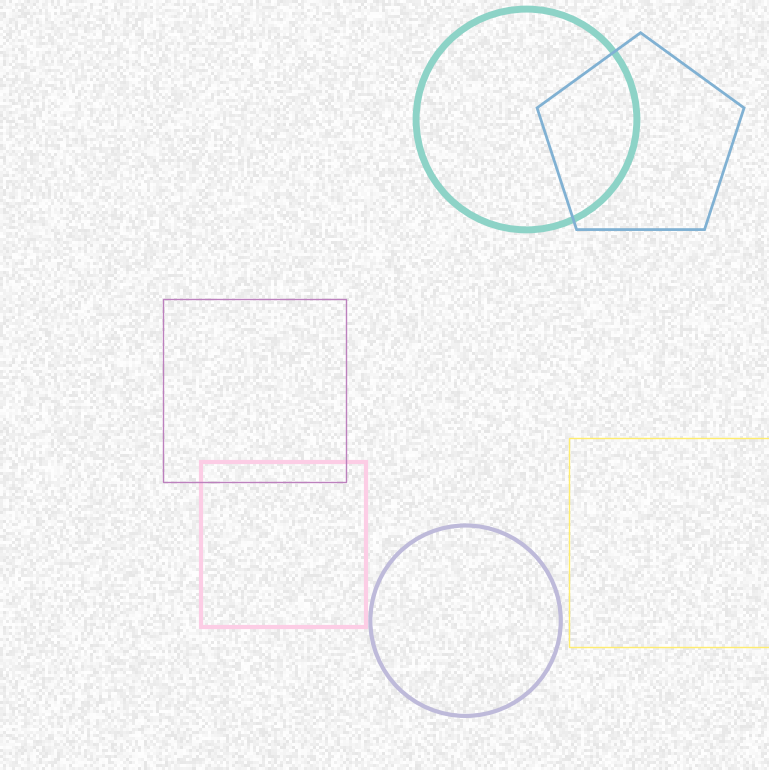[{"shape": "circle", "thickness": 2.5, "radius": 0.72, "center": [0.684, 0.845]}, {"shape": "circle", "thickness": 1.5, "radius": 0.62, "center": [0.605, 0.194]}, {"shape": "pentagon", "thickness": 1, "radius": 0.71, "center": [0.832, 0.816]}, {"shape": "square", "thickness": 1.5, "radius": 0.54, "center": [0.368, 0.293]}, {"shape": "square", "thickness": 0.5, "radius": 0.59, "center": [0.331, 0.493]}, {"shape": "square", "thickness": 0.5, "radius": 0.68, "center": [0.875, 0.295]}]